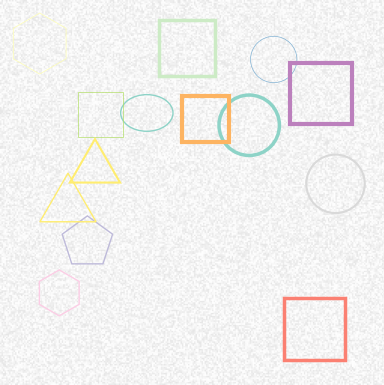[{"shape": "oval", "thickness": 1, "radius": 0.34, "center": [0.381, 0.707]}, {"shape": "circle", "thickness": 2.5, "radius": 0.39, "center": [0.647, 0.675]}, {"shape": "hexagon", "thickness": 0.5, "radius": 0.4, "center": [0.103, 0.887]}, {"shape": "pentagon", "thickness": 1, "radius": 0.34, "center": [0.227, 0.37]}, {"shape": "square", "thickness": 2.5, "radius": 0.4, "center": [0.816, 0.145]}, {"shape": "circle", "thickness": 0.5, "radius": 0.3, "center": [0.711, 0.845]}, {"shape": "square", "thickness": 3, "radius": 0.3, "center": [0.533, 0.691]}, {"shape": "square", "thickness": 0.5, "radius": 0.29, "center": [0.262, 0.703]}, {"shape": "hexagon", "thickness": 1, "radius": 0.3, "center": [0.154, 0.239]}, {"shape": "circle", "thickness": 1.5, "radius": 0.38, "center": [0.871, 0.522]}, {"shape": "square", "thickness": 3, "radius": 0.4, "center": [0.833, 0.757]}, {"shape": "square", "thickness": 2.5, "radius": 0.37, "center": [0.485, 0.876]}, {"shape": "triangle", "thickness": 1, "radius": 0.42, "center": [0.177, 0.466]}, {"shape": "triangle", "thickness": 1.5, "radius": 0.38, "center": [0.247, 0.563]}]